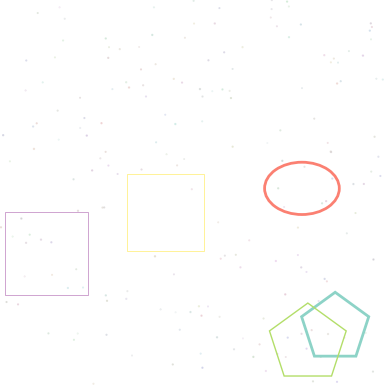[{"shape": "pentagon", "thickness": 2, "radius": 0.46, "center": [0.871, 0.149]}, {"shape": "oval", "thickness": 2, "radius": 0.49, "center": [0.784, 0.511]}, {"shape": "pentagon", "thickness": 1, "radius": 0.52, "center": [0.8, 0.108]}, {"shape": "square", "thickness": 0.5, "radius": 0.54, "center": [0.121, 0.342]}, {"shape": "square", "thickness": 0.5, "radius": 0.5, "center": [0.43, 0.448]}]